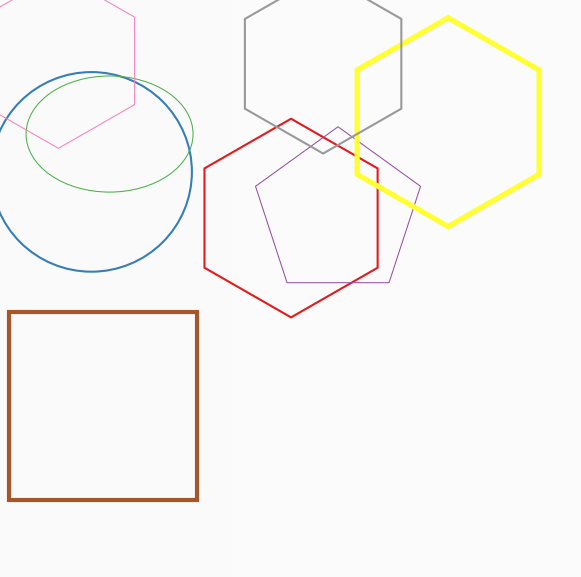[{"shape": "hexagon", "thickness": 1, "radius": 0.86, "center": [0.501, 0.622]}, {"shape": "circle", "thickness": 1, "radius": 0.86, "center": [0.157, 0.701]}, {"shape": "oval", "thickness": 0.5, "radius": 0.72, "center": [0.188, 0.767]}, {"shape": "pentagon", "thickness": 0.5, "radius": 0.75, "center": [0.582, 0.63]}, {"shape": "hexagon", "thickness": 2.5, "radius": 0.9, "center": [0.771, 0.788]}, {"shape": "square", "thickness": 2, "radius": 0.81, "center": [0.177, 0.296]}, {"shape": "hexagon", "thickness": 0.5, "radius": 0.76, "center": [0.1, 0.894]}, {"shape": "hexagon", "thickness": 1, "radius": 0.78, "center": [0.556, 0.889]}]